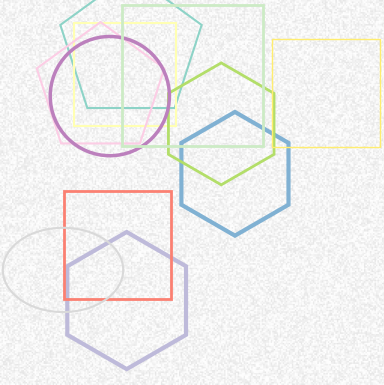[{"shape": "pentagon", "thickness": 1.5, "radius": 0.96, "center": [0.34, 0.876]}, {"shape": "square", "thickness": 1.5, "radius": 0.67, "center": [0.325, 0.807]}, {"shape": "hexagon", "thickness": 3, "radius": 0.89, "center": [0.329, 0.219]}, {"shape": "square", "thickness": 2, "radius": 0.7, "center": [0.305, 0.363]}, {"shape": "hexagon", "thickness": 3, "radius": 0.8, "center": [0.61, 0.549]}, {"shape": "hexagon", "thickness": 2, "radius": 0.79, "center": [0.575, 0.678]}, {"shape": "pentagon", "thickness": 1.5, "radius": 0.87, "center": [0.261, 0.768]}, {"shape": "oval", "thickness": 1.5, "radius": 0.78, "center": [0.164, 0.299]}, {"shape": "circle", "thickness": 2.5, "radius": 0.77, "center": [0.285, 0.75]}, {"shape": "square", "thickness": 2, "radius": 0.92, "center": [0.5, 0.804]}, {"shape": "square", "thickness": 1, "radius": 0.7, "center": [0.847, 0.759]}]